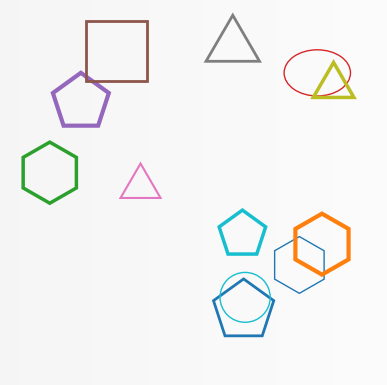[{"shape": "pentagon", "thickness": 2, "radius": 0.41, "center": [0.629, 0.194]}, {"shape": "hexagon", "thickness": 1, "radius": 0.37, "center": [0.773, 0.312]}, {"shape": "hexagon", "thickness": 3, "radius": 0.4, "center": [0.831, 0.366]}, {"shape": "hexagon", "thickness": 2.5, "radius": 0.4, "center": [0.128, 0.552]}, {"shape": "oval", "thickness": 1, "radius": 0.43, "center": [0.819, 0.811]}, {"shape": "pentagon", "thickness": 3, "radius": 0.38, "center": [0.209, 0.735]}, {"shape": "square", "thickness": 2, "radius": 0.4, "center": [0.301, 0.868]}, {"shape": "triangle", "thickness": 1.5, "radius": 0.3, "center": [0.363, 0.516]}, {"shape": "triangle", "thickness": 2, "radius": 0.4, "center": [0.601, 0.881]}, {"shape": "triangle", "thickness": 2.5, "radius": 0.3, "center": [0.861, 0.777]}, {"shape": "pentagon", "thickness": 2.5, "radius": 0.32, "center": [0.626, 0.391]}, {"shape": "circle", "thickness": 1, "radius": 0.32, "center": [0.633, 0.228]}]